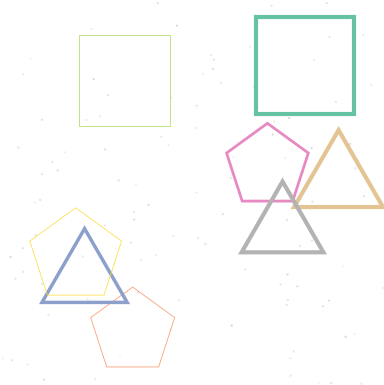[{"shape": "square", "thickness": 3, "radius": 0.64, "center": [0.792, 0.83]}, {"shape": "pentagon", "thickness": 0.5, "radius": 0.57, "center": [0.345, 0.14]}, {"shape": "triangle", "thickness": 2.5, "radius": 0.64, "center": [0.22, 0.278]}, {"shape": "pentagon", "thickness": 2, "radius": 0.56, "center": [0.695, 0.568]}, {"shape": "square", "thickness": 0.5, "radius": 0.59, "center": [0.323, 0.791]}, {"shape": "pentagon", "thickness": 0.5, "radius": 0.63, "center": [0.197, 0.335]}, {"shape": "triangle", "thickness": 3, "radius": 0.67, "center": [0.879, 0.529]}, {"shape": "triangle", "thickness": 3, "radius": 0.61, "center": [0.734, 0.406]}]